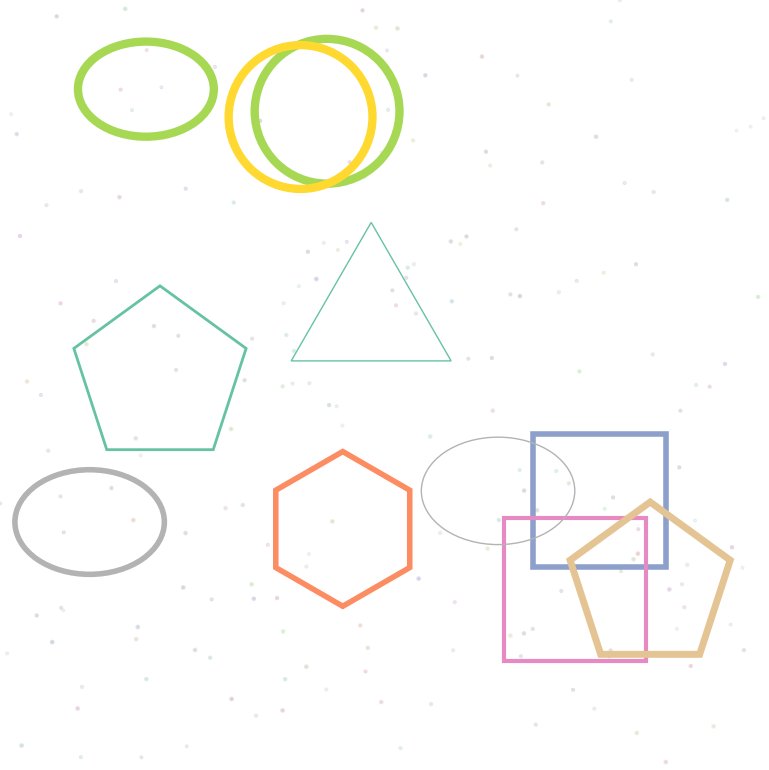[{"shape": "pentagon", "thickness": 1, "radius": 0.59, "center": [0.208, 0.511]}, {"shape": "triangle", "thickness": 0.5, "radius": 0.6, "center": [0.482, 0.591]}, {"shape": "hexagon", "thickness": 2, "radius": 0.5, "center": [0.445, 0.313]}, {"shape": "square", "thickness": 2, "radius": 0.43, "center": [0.778, 0.35]}, {"shape": "square", "thickness": 1.5, "radius": 0.46, "center": [0.746, 0.235]}, {"shape": "oval", "thickness": 3, "radius": 0.44, "center": [0.189, 0.884]}, {"shape": "circle", "thickness": 3, "radius": 0.47, "center": [0.425, 0.856]}, {"shape": "circle", "thickness": 3, "radius": 0.47, "center": [0.39, 0.848]}, {"shape": "pentagon", "thickness": 2.5, "radius": 0.55, "center": [0.844, 0.239]}, {"shape": "oval", "thickness": 0.5, "radius": 0.5, "center": [0.647, 0.363]}, {"shape": "oval", "thickness": 2, "radius": 0.49, "center": [0.116, 0.322]}]